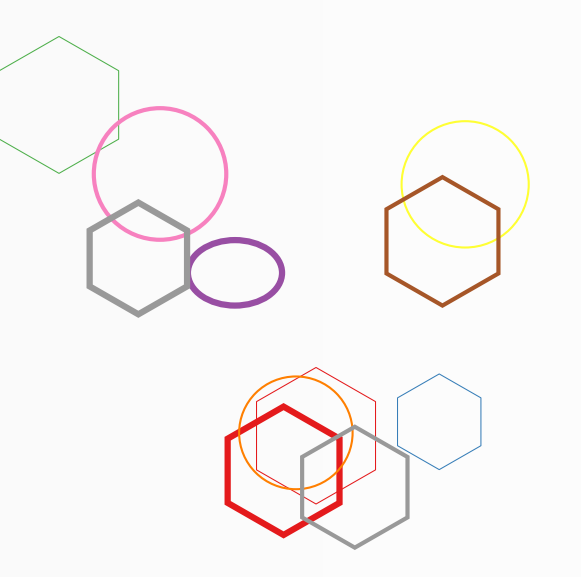[{"shape": "hexagon", "thickness": 3, "radius": 0.56, "center": [0.488, 0.184]}, {"shape": "hexagon", "thickness": 0.5, "radius": 0.59, "center": [0.544, 0.245]}, {"shape": "hexagon", "thickness": 0.5, "radius": 0.41, "center": [0.756, 0.269]}, {"shape": "hexagon", "thickness": 0.5, "radius": 0.59, "center": [0.102, 0.817]}, {"shape": "oval", "thickness": 3, "radius": 0.4, "center": [0.404, 0.527]}, {"shape": "circle", "thickness": 1, "radius": 0.49, "center": [0.509, 0.25]}, {"shape": "circle", "thickness": 1, "radius": 0.55, "center": [0.8, 0.68]}, {"shape": "hexagon", "thickness": 2, "radius": 0.56, "center": [0.761, 0.581]}, {"shape": "circle", "thickness": 2, "radius": 0.57, "center": [0.275, 0.698]}, {"shape": "hexagon", "thickness": 2, "radius": 0.52, "center": [0.61, 0.156]}, {"shape": "hexagon", "thickness": 3, "radius": 0.48, "center": [0.238, 0.552]}]